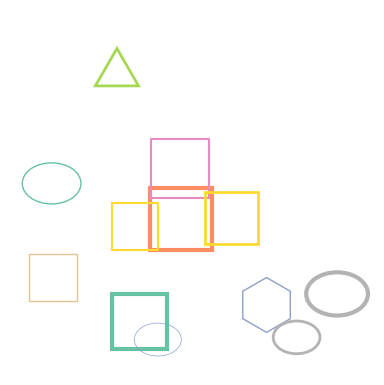[{"shape": "square", "thickness": 3, "radius": 0.36, "center": [0.362, 0.165]}, {"shape": "oval", "thickness": 1, "radius": 0.38, "center": [0.134, 0.524]}, {"shape": "square", "thickness": 3, "radius": 0.41, "center": [0.47, 0.431]}, {"shape": "oval", "thickness": 0.5, "radius": 0.31, "center": [0.41, 0.118]}, {"shape": "hexagon", "thickness": 1, "radius": 0.36, "center": [0.692, 0.208]}, {"shape": "square", "thickness": 1.5, "radius": 0.38, "center": [0.468, 0.563]}, {"shape": "triangle", "thickness": 2, "radius": 0.32, "center": [0.304, 0.809]}, {"shape": "square", "thickness": 1.5, "radius": 0.3, "center": [0.351, 0.411]}, {"shape": "square", "thickness": 2, "radius": 0.34, "center": [0.601, 0.434]}, {"shape": "square", "thickness": 1, "radius": 0.31, "center": [0.138, 0.279]}, {"shape": "oval", "thickness": 3, "radius": 0.4, "center": [0.876, 0.237]}, {"shape": "oval", "thickness": 2, "radius": 0.3, "center": [0.77, 0.124]}]